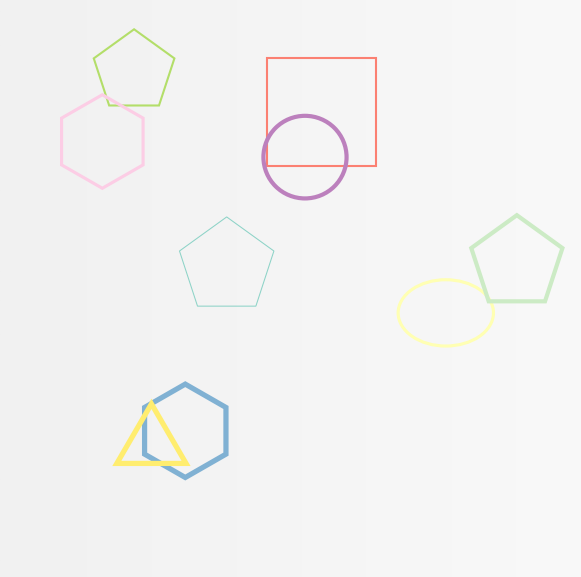[{"shape": "pentagon", "thickness": 0.5, "radius": 0.43, "center": [0.39, 0.538]}, {"shape": "oval", "thickness": 1.5, "radius": 0.41, "center": [0.767, 0.457]}, {"shape": "square", "thickness": 1, "radius": 0.47, "center": [0.554, 0.805]}, {"shape": "hexagon", "thickness": 2.5, "radius": 0.4, "center": [0.319, 0.253]}, {"shape": "pentagon", "thickness": 1, "radius": 0.36, "center": [0.231, 0.875]}, {"shape": "hexagon", "thickness": 1.5, "radius": 0.4, "center": [0.176, 0.754]}, {"shape": "circle", "thickness": 2, "radius": 0.36, "center": [0.525, 0.727]}, {"shape": "pentagon", "thickness": 2, "radius": 0.41, "center": [0.889, 0.544]}, {"shape": "triangle", "thickness": 2.5, "radius": 0.34, "center": [0.261, 0.231]}]